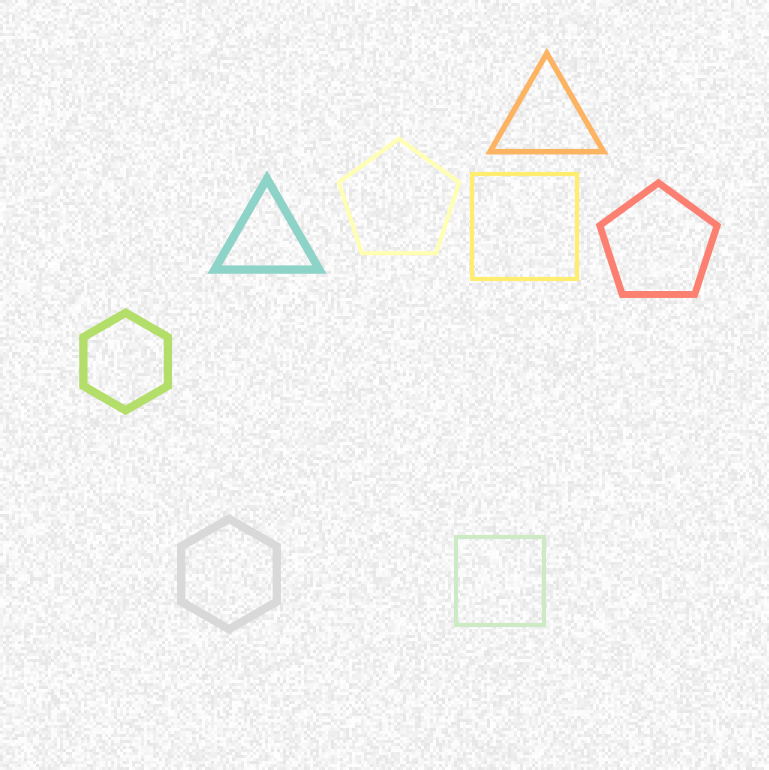[{"shape": "triangle", "thickness": 3, "radius": 0.39, "center": [0.347, 0.689]}, {"shape": "pentagon", "thickness": 1.5, "radius": 0.41, "center": [0.518, 0.738]}, {"shape": "pentagon", "thickness": 2.5, "radius": 0.4, "center": [0.855, 0.682]}, {"shape": "triangle", "thickness": 2, "radius": 0.43, "center": [0.71, 0.846]}, {"shape": "hexagon", "thickness": 3, "radius": 0.32, "center": [0.163, 0.53]}, {"shape": "hexagon", "thickness": 3, "radius": 0.36, "center": [0.297, 0.255]}, {"shape": "square", "thickness": 1.5, "radius": 0.29, "center": [0.649, 0.245]}, {"shape": "square", "thickness": 1.5, "radius": 0.34, "center": [0.681, 0.706]}]